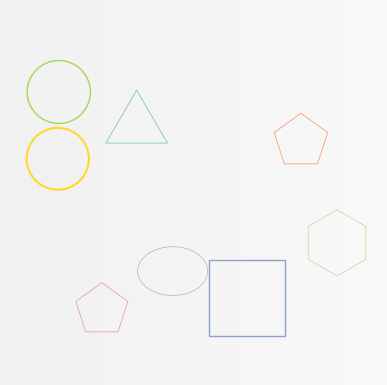[{"shape": "triangle", "thickness": 0.5, "radius": 0.46, "center": [0.353, 0.674]}, {"shape": "pentagon", "thickness": 0.5, "radius": 0.36, "center": [0.777, 0.633]}, {"shape": "square", "thickness": 1, "radius": 0.49, "center": [0.637, 0.226]}, {"shape": "pentagon", "thickness": 0.5, "radius": 0.35, "center": [0.263, 0.195]}, {"shape": "circle", "thickness": 1, "radius": 0.41, "center": [0.152, 0.761]}, {"shape": "circle", "thickness": 1.5, "radius": 0.4, "center": [0.149, 0.588]}, {"shape": "hexagon", "thickness": 0.5, "radius": 0.43, "center": [0.87, 0.369]}, {"shape": "oval", "thickness": 0.5, "radius": 0.45, "center": [0.446, 0.296]}]